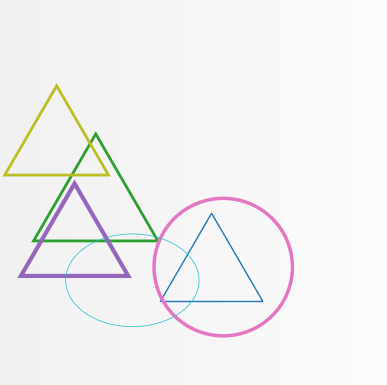[{"shape": "triangle", "thickness": 1, "radius": 0.76, "center": [0.546, 0.293]}, {"shape": "triangle", "thickness": 2, "radius": 0.93, "center": [0.247, 0.467]}, {"shape": "triangle", "thickness": 3, "radius": 0.8, "center": [0.192, 0.363]}, {"shape": "circle", "thickness": 2.5, "radius": 0.89, "center": [0.576, 0.306]}, {"shape": "triangle", "thickness": 2, "radius": 0.77, "center": [0.146, 0.623]}, {"shape": "oval", "thickness": 0.5, "radius": 0.86, "center": [0.342, 0.272]}]